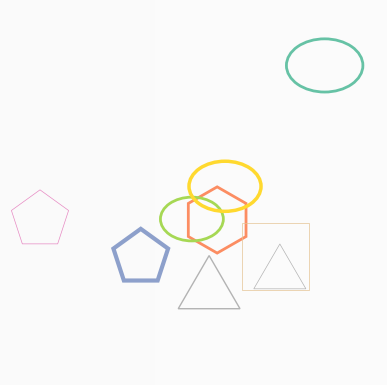[{"shape": "oval", "thickness": 2, "radius": 0.49, "center": [0.838, 0.83]}, {"shape": "hexagon", "thickness": 2, "radius": 0.43, "center": [0.56, 0.429]}, {"shape": "pentagon", "thickness": 3, "radius": 0.37, "center": [0.363, 0.331]}, {"shape": "pentagon", "thickness": 0.5, "radius": 0.39, "center": [0.103, 0.429]}, {"shape": "oval", "thickness": 2, "radius": 0.41, "center": [0.495, 0.431]}, {"shape": "oval", "thickness": 2.5, "radius": 0.46, "center": [0.581, 0.516]}, {"shape": "square", "thickness": 0.5, "radius": 0.43, "center": [0.71, 0.334]}, {"shape": "triangle", "thickness": 1, "radius": 0.46, "center": [0.54, 0.244]}, {"shape": "triangle", "thickness": 0.5, "radius": 0.39, "center": [0.722, 0.289]}]